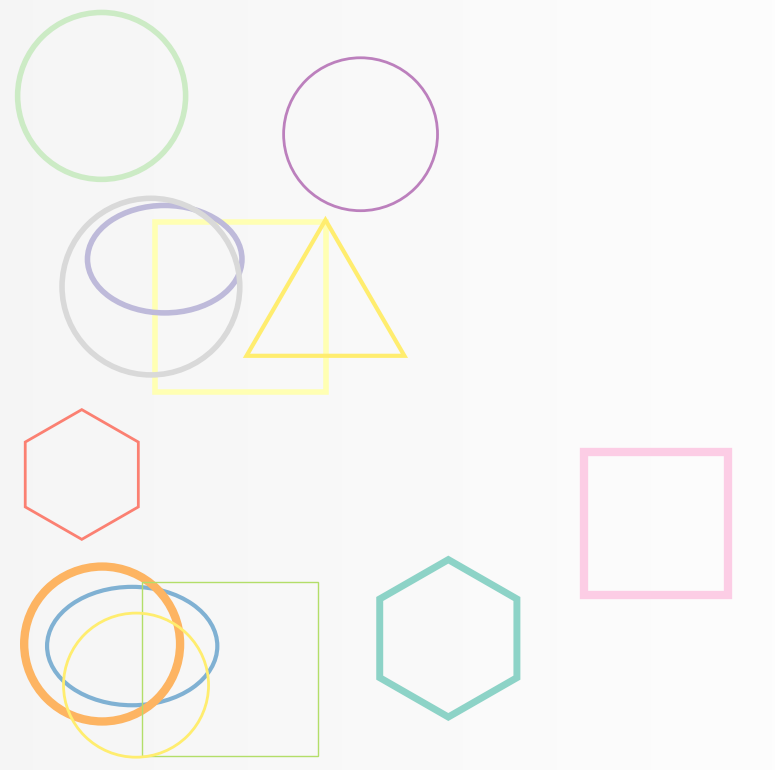[{"shape": "hexagon", "thickness": 2.5, "radius": 0.51, "center": [0.578, 0.171]}, {"shape": "square", "thickness": 2, "radius": 0.55, "center": [0.311, 0.601]}, {"shape": "oval", "thickness": 2, "radius": 0.5, "center": [0.213, 0.663]}, {"shape": "hexagon", "thickness": 1, "radius": 0.42, "center": [0.106, 0.384]}, {"shape": "oval", "thickness": 1.5, "radius": 0.55, "center": [0.171, 0.161]}, {"shape": "circle", "thickness": 3, "radius": 0.5, "center": [0.132, 0.164]}, {"shape": "square", "thickness": 0.5, "radius": 0.57, "center": [0.296, 0.131]}, {"shape": "square", "thickness": 3, "radius": 0.46, "center": [0.847, 0.321]}, {"shape": "circle", "thickness": 2, "radius": 0.57, "center": [0.195, 0.628]}, {"shape": "circle", "thickness": 1, "radius": 0.5, "center": [0.465, 0.826]}, {"shape": "circle", "thickness": 2, "radius": 0.54, "center": [0.131, 0.875]}, {"shape": "circle", "thickness": 1, "radius": 0.47, "center": [0.176, 0.11]}, {"shape": "triangle", "thickness": 1.5, "radius": 0.59, "center": [0.42, 0.597]}]